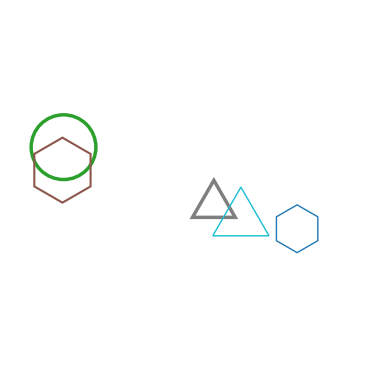[{"shape": "hexagon", "thickness": 1, "radius": 0.31, "center": [0.772, 0.406]}, {"shape": "circle", "thickness": 2.5, "radius": 0.42, "center": [0.165, 0.618]}, {"shape": "hexagon", "thickness": 1.5, "radius": 0.42, "center": [0.162, 0.558]}, {"shape": "triangle", "thickness": 2.5, "radius": 0.32, "center": [0.555, 0.467]}, {"shape": "triangle", "thickness": 1, "radius": 0.42, "center": [0.626, 0.43]}]